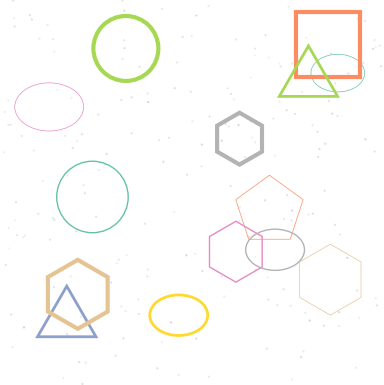[{"shape": "oval", "thickness": 0.5, "radius": 0.35, "center": [0.877, 0.81]}, {"shape": "circle", "thickness": 1, "radius": 0.46, "center": [0.24, 0.488]}, {"shape": "pentagon", "thickness": 0.5, "radius": 0.46, "center": [0.7, 0.453]}, {"shape": "square", "thickness": 3, "radius": 0.42, "center": [0.853, 0.885]}, {"shape": "triangle", "thickness": 2, "radius": 0.44, "center": [0.173, 0.169]}, {"shape": "hexagon", "thickness": 1, "radius": 0.4, "center": [0.613, 0.346]}, {"shape": "oval", "thickness": 0.5, "radius": 0.45, "center": [0.128, 0.722]}, {"shape": "triangle", "thickness": 2, "radius": 0.44, "center": [0.801, 0.793]}, {"shape": "circle", "thickness": 3, "radius": 0.42, "center": [0.327, 0.874]}, {"shape": "oval", "thickness": 2, "radius": 0.38, "center": [0.464, 0.181]}, {"shape": "hexagon", "thickness": 3, "radius": 0.45, "center": [0.202, 0.236]}, {"shape": "hexagon", "thickness": 0.5, "radius": 0.46, "center": [0.858, 0.274]}, {"shape": "hexagon", "thickness": 3, "radius": 0.34, "center": [0.622, 0.64]}, {"shape": "oval", "thickness": 1, "radius": 0.38, "center": [0.715, 0.351]}]